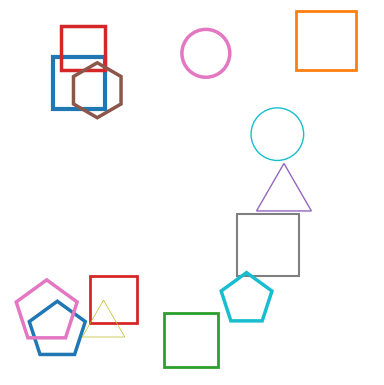[{"shape": "square", "thickness": 3, "radius": 0.34, "center": [0.204, 0.785]}, {"shape": "pentagon", "thickness": 2.5, "radius": 0.38, "center": [0.149, 0.141]}, {"shape": "square", "thickness": 2, "radius": 0.39, "center": [0.847, 0.895]}, {"shape": "square", "thickness": 2, "radius": 0.35, "center": [0.497, 0.118]}, {"shape": "square", "thickness": 2, "radius": 0.31, "center": [0.294, 0.223]}, {"shape": "square", "thickness": 2.5, "radius": 0.29, "center": [0.215, 0.875]}, {"shape": "triangle", "thickness": 1, "radius": 0.41, "center": [0.738, 0.493]}, {"shape": "hexagon", "thickness": 2.5, "radius": 0.36, "center": [0.253, 0.766]}, {"shape": "circle", "thickness": 2.5, "radius": 0.31, "center": [0.535, 0.862]}, {"shape": "pentagon", "thickness": 2.5, "radius": 0.42, "center": [0.121, 0.19]}, {"shape": "square", "thickness": 1.5, "radius": 0.4, "center": [0.697, 0.363]}, {"shape": "triangle", "thickness": 0.5, "radius": 0.32, "center": [0.269, 0.157]}, {"shape": "circle", "thickness": 1, "radius": 0.34, "center": [0.72, 0.652]}, {"shape": "pentagon", "thickness": 2.5, "radius": 0.35, "center": [0.64, 0.223]}]